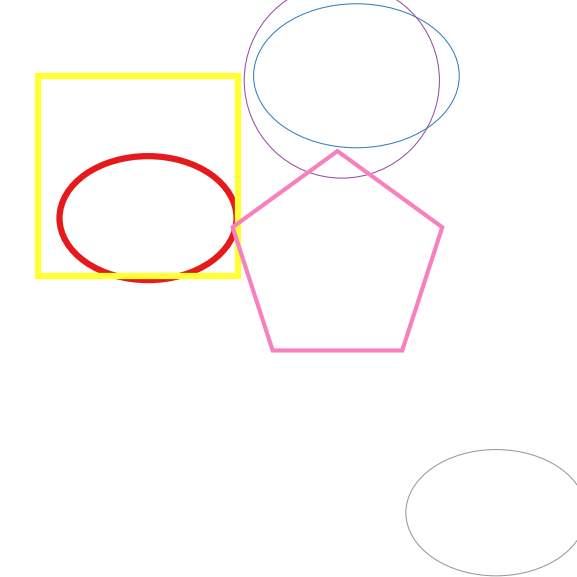[{"shape": "oval", "thickness": 3, "radius": 0.77, "center": [0.256, 0.621]}, {"shape": "oval", "thickness": 0.5, "radius": 0.89, "center": [0.617, 0.868]}, {"shape": "circle", "thickness": 0.5, "radius": 0.84, "center": [0.592, 0.86]}, {"shape": "square", "thickness": 3, "radius": 0.86, "center": [0.239, 0.694]}, {"shape": "pentagon", "thickness": 2, "radius": 0.95, "center": [0.584, 0.547]}, {"shape": "oval", "thickness": 0.5, "radius": 0.78, "center": [0.859, 0.111]}]